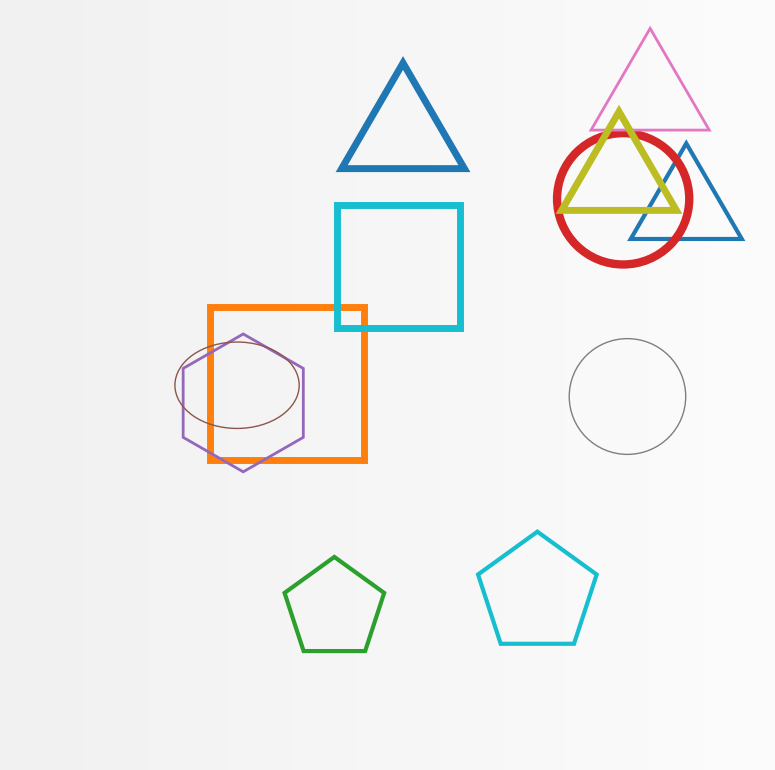[{"shape": "triangle", "thickness": 1.5, "radius": 0.41, "center": [0.886, 0.731]}, {"shape": "triangle", "thickness": 2.5, "radius": 0.46, "center": [0.52, 0.827]}, {"shape": "square", "thickness": 2.5, "radius": 0.5, "center": [0.37, 0.502]}, {"shape": "pentagon", "thickness": 1.5, "radius": 0.34, "center": [0.431, 0.209]}, {"shape": "circle", "thickness": 3, "radius": 0.43, "center": [0.804, 0.742]}, {"shape": "hexagon", "thickness": 1, "radius": 0.45, "center": [0.314, 0.477]}, {"shape": "oval", "thickness": 0.5, "radius": 0.4, "center": [0.306, 0.5]}, {"shape": "triangle", "thickness": 1, "radius": 0.44, "center": [0.839, 0.875]}, {"shape": "circle", "thickness": 0.5, "radius": 0.38, "center": [0.81, 0.485]}, {"shape": "triangle", "thickness": 2.5, "radius": 0.43, "center": [0.799, 0.77]}, {"shape": "pentagon", "thickness": 1.5, "radius": 0.4, "center": [0.693, 0.229]}, {"shape": "square", "thickness": 2.5, "radius": 0.4, "center": [0.514, 0.654]}]